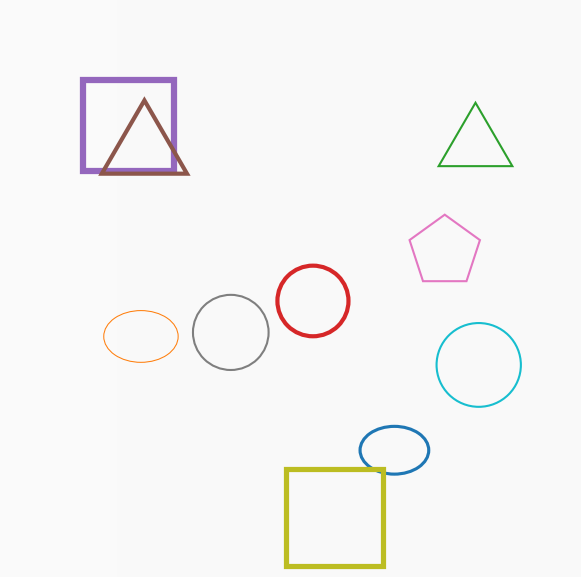[{"shape": "oval", "thickness": 1.5, "radius": 0.3, "center": [0.679, 0.219]}, {"shape": "oval", "thickness": 0.5, "radius": 0.32, "center": [0.243, 0.417]}, {"shape": "triangle", "thickness": 1, "radius": 0.37, "center": [0.818, 0.748]}, {"shape": "circle", "thickness": 2, "radius": 0.31, "center": [0.538, 0.478]}, {"shape": "square", "thickness": 3, "radius": 0.39, "center": [0.221, 0.782]}, {"shape": "triangle", "thickness": 2, "radius": 0.42, "center": [0.248, 0.741]}, {"shape": "pentagon", "thickness": 1, "radius": 0.32, "center": [0.765, 0.564]}, {"shape": "circle", "thickness": 1, "radius": 0.33, "center": [0.397, 0.424]}, {"shape": "square", "thickness": 2.5, "radius": 0.42, "center": [0.576, 0.102]}, {"shape": "circle", "thickness": 1, "radius": 0.36, "center": [0.824, 0.367]}]